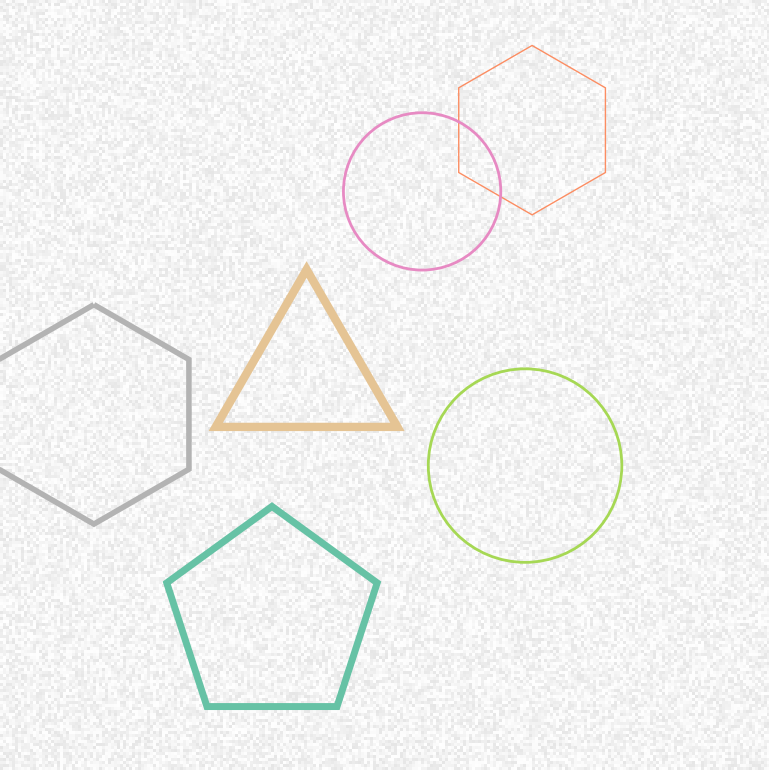[{"shape": "pentagon", "thickness": 2.5, "radius": 0.72, "center": [0.353, 0.199]}, {"shape": "hexagon", "thickness": 0.5, "radius": 0.55, "center": [0.691, 0.831]}, {"shape": "circle", "thickness": 1, "radius": 0.51, "center": [0.548, 0.751]}, {"shape": "circle", "thickness": 1, "radius": 0.63, "center": [0.682, 0.395]}, {"shape": "triangle", "thickness": 3, "radius": 0.68, "center": [0.398, 0.514]}, {"shape": "hexagon", "thickness": 2, "radius": 0.71, "center": [0.122, 0.462]}]